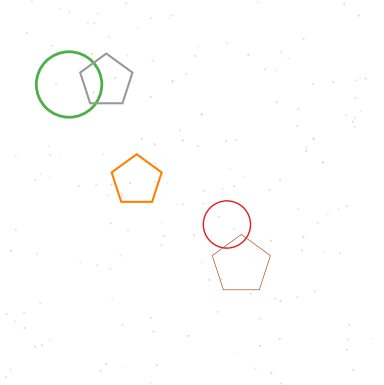[{"shape": "circle", "thickness": 1, "radius": 0.31, "center": [0.589, 0.417]}, {"shape": "circle", "thickness": 2, "radius": 0.43, "center": [0.179, 0.781]}, {"shape": "pentagon", "thickness": 1.5, "radius": 0.34, "center": [0.355, 0.531]}, {"shape": "pentagon", "thickness": 0.5, "radius": 0.4, "center": [0.627, 0.312]}, {"shape": "pentagon", "thickness": 1.5, "radius": 0.36, "center": [0.276, 0.789]}]